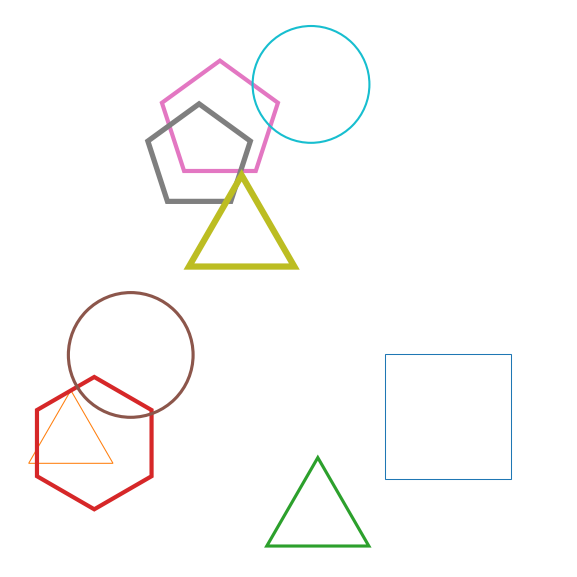[{"shape": "square", "thickness": 0.5, "radius": 0.54, "center": [0.776, 0.278]}, {"shape": "triangle", "thickness": 0.5, "radius": 0.42, "center": [0.123, 0.239]}, {"shape": "triangle", "thickness": 1.5, "radius": 0.51, "center": [0.55, 0.105]}, {"shape": "hexagon", "thickness": 2, "radius": 0.57, "center": [0.163, 0.232]}, {"shape": "circle", "thickness": 1.5, "radius": 0.54, "center": [0.226, 0.385]}, {"shape": "pentagon", "thickness": 2, "radius": 0.53, "center": [0.381, 0.788]}, {"shape": "pentagon", "thickness": 2.5, "radius": 0.47, "center": [0.345, 0.726]}, {"shape": "triangle", "thickness": 3, "radius": 0.53, "center": [0.418, 0.59]}, {"shape": "circle", "thickness": 1, "radius": 0.51, "center": [0.539, 0.853]}]